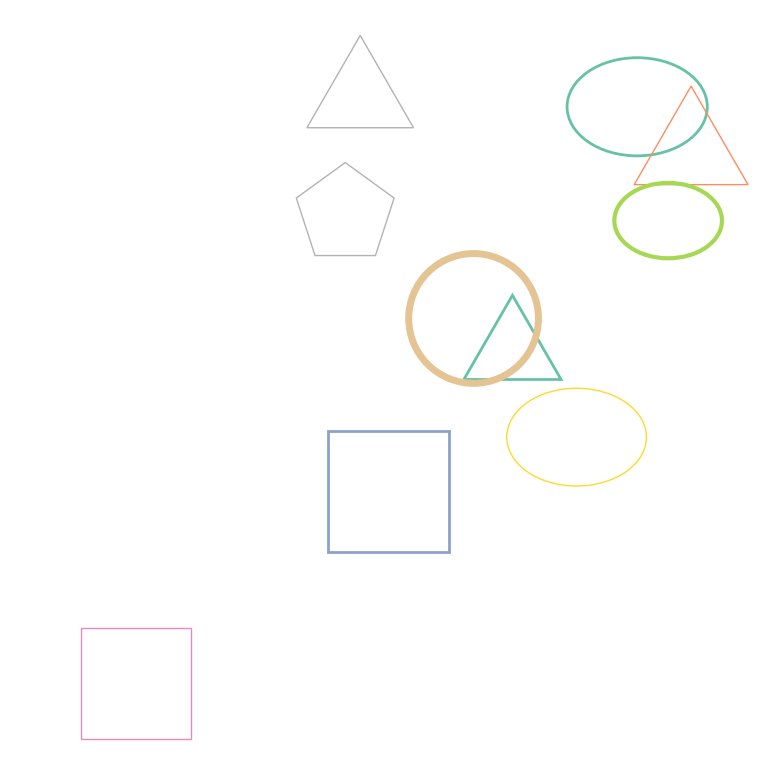[{"shape": "oval", "thickness": 1, "radius": 0.46, "center": [0.828, 0.861]}, {"shape": "triangle", "thickness": 1, "radius": 0.36, "center": [0.666, 0.544]}, {"shape": "triangle", "thickness": 0.5, "radius": 0.43, "center": [0.898, 0.803]}, {"shape": "square", "thickness": 1, "radius": 0.39, "center": [0.505, 0.362]}, {"shape": "square", "thickness": 0.5, "radius": 0.36, "center": [0.177, 0.112]}, {"shape": "oval", "thickness": 1.5, "radius": 0.35, "center": [0.868, 0.714]}, {"shape": "oval", "thickness": 0.5, "radius": 0.45, "center": [0.749, 0.432]}, {"shape": "circle", "thickness": 2.5, "radius": 0.42, "center": [0.615, 0.586]}, {"shape": "triangle", "thickness": 0.5, "radius": 0.4, "center": [0.468, 0.874]}, {"shape": "pentagon", "thickness": 0.5, "radius": 0.33, "center": [0.448, 0.722]}]